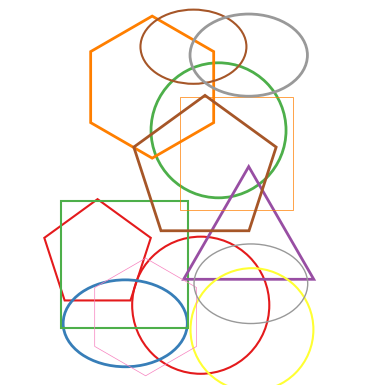[{"shape": "circle", "thickness": 1.5, "radius": 0.89, "center": [0.521, 0.207]}, {"shape": "pentagon", "thickness": 1.5, "radius": 0.73, "center": [0.253, 0.337]}, {"shape": "oval", "thickness": 2, "radius": 0.81, "center": [0.325, 0.16]}, {"shape": "square", "thickness": 1.5, "radius": 0.82, "center": [0.324, 0.313]}, {"shape": "circle", "thickness": 2, "radius": 0.88, "center": [0.568, 0.662]}, {"shape": "triangle", "thickness": 2, "radius": 0.98, "center": [0.646, 0.372]}, {"shape": "square", "thickness": 0.5, "radius": 0.73, "center": [0.614, 0.601]}, {"shape": "hexagon", "thickness": 2, "radius": 0.92, "center": [0.395, 0.774]}, {"shape": "circle", "thickness": 1.5, "radius": 0.8, "center": [0.654, 0.144]}, {"shape": "pentagon", "thickness": 2, "radius": 0.97, "center": [0.532, 0.558]}, {"shape": "oval", "thickness": 1.5, "radius": 0.69, "center": [0.502, 0.879]}, {"shape": "hexagon", "thickness": 0.5, "radius": 0.76, "center": [0.378, 0.177]}, {"shape": "oval", "thickness": 2, "radius": 0.76, "center": [0.646, 0.857]}, {"shape": "oval", "thickness": 1, "radius": 0.74, "center": [0.652, 0.263]}]